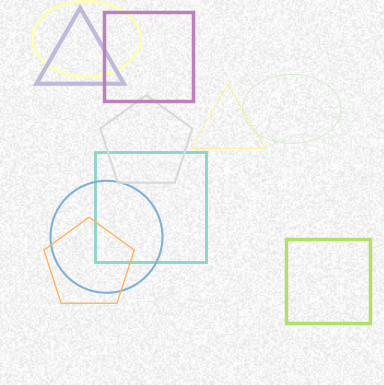[{"shape": "square", "thickness": 2, "radius": 0.72, "center": [0.39, 0.463]}, {"shape": "oval", "thickness": 2, "radius": 0.7, "center": [0.225, 0.899]}, {"shape": "triangle", "thickness": 3, "radius": 0.66, "center": [0.208, 0.848]}, {"shape": "circle", "thickness": 1.5, "radius": 0.73, "center": [0.277, 0.385]}, {"shape": "pentagon", "thickness": 1, "radius": 0.62, "center": [0.231, 0.312]}, {"shape": "square", "thickness": 2.5, "radius": 0.55, "center": [0.852, 0.27]}, {"shape": "pentagon", "thickness": 1.5, "radius": 0.63, "center": [0.38, 0.627]}, {"shape": "square", "thickness": 2.5, "radius": 0.58, "center": [0.387, 0.854]}, {"shape": "oval", "thickness": 0.5, "radius": 0.64, "center": [0.758, 0.717]}, {"shape": "triangle", "thickness": 0.5, "radius": 0.55, "center": [0.592, 0.67]}]